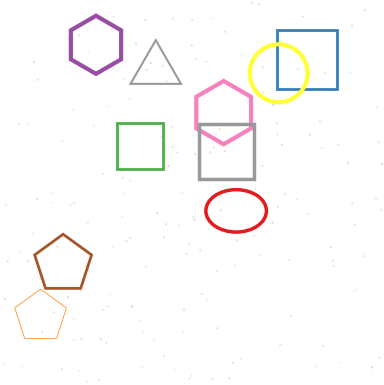[{"shape": "oval", "thickness": 2.5, "radius": 0.39, "center": [0.613, 0.452]}, {"shape": "square", "thickness": 2, "radius": 0.38, "center": [0.797, 0.845]}, {"shape": "square", "thickness": 2, "radius": 0.3, "center": [0.363, 0.621]}, {"shape": "hexagon", "thickness": 3, "radius": 0.38, "center": [0.249, 0.884]}, {"shape": "pentagon", "thickness": 0.5, "radius": 0.35, "center": [0.105, 0.178]}, {"shape": "circle", "thickness": 3, "radius": 0.38, "center": [0.724, 0.81]}, {"shape": "pentagon", "thickness": 2, "radius": 0.39, "center": [0.164, 0.314]}, {"shape": "hexagon", "thickness": 3, "radius": 0.41, "center": [0.581, 0.708]}, {"shape": "square", "thickness": 2.5, "radius": 0.36, "center": [0.588, 0.606]}, {"shape": "triangle", "thickness": 1.5, "radius": 0.38, "center": [0.405, 0.82]}]